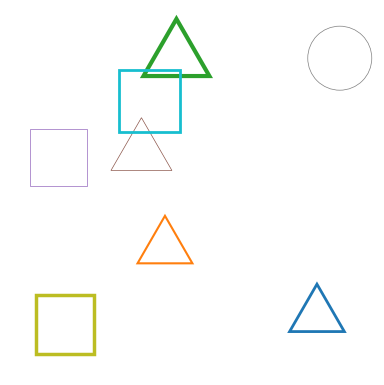[{"shape": "triangle", "thickness": 2, "radius": 0.41, "center": [0.823, 0.18]}, {"shape": "triangle", "thickness": 1.5, "radius": 0.41, "center": [0.428, 0.357]}, {"shape": "triangle", "thickness": 3, "radius": 0.49, "center": [0.458, 0.852]}, {"shape": "square", "thickness": 0.5, "radius": 0.37, "center": [0.152, 0.592]}, {"shape": "triangle", "thickness": 0.5, "radius": 0.46, "center": [0.367, 0.603]}, {"shape": "circle", "thickness": 0.5, "radius": 0.42, "center": [0.883, 0.849]}, {"shape": "square", "thickness": 2.5, "radius": 0.38, "center": [0.169, 0.156]}, {"shape": "square", "thickness": 2, "radius": 0.4, "center": [0.389, 0.738]}]